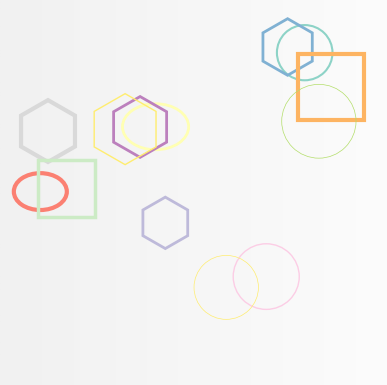[{"shape": "circle", "thickness": 1.5, "radius": 0.36, "center": [0.786, 0.863]}, {"shape": "oval", "thickness": 2, "radius": 0.43, "center": [0.401, 0.671]}, {"shape": "hexagon", "thickness": 2, "radius": 0.33, "center": [0.427, 0.421]}, {"shape": "oval", "thickness": 3, "radius": 0.34, "center": [0.104, 0.502]}, {"shape": "hexagon", "thickness": 2, "radius": 0.37, "center": [0.742, 0.878]}, {"shape": "square", "thickness": 3, "radius": 0.43, "center": [0.854, 0.775]}, {"shape": "circle", "thickness": 0.5, "radius": 0.48, "center": [0.823, 0.685]}, {"shape": "circle", "thickness": 1, "radius": 0.43, "center": [0.687, 0.282]}, {"shape": "hexagon", "thickness": 3, "radius": 0.4, "center": [0.124, 0.66]}, {"shape": "hexagon", "thickness": 2, "radius": 0.39, "center": [0.362, 0.67]}, {"shape": "square", "thickness": 2.5, "radius": 0.37, "center": [0.172, 0.51]}, {"shape": "hexagon", "thickness": 1, "radius": 0.46, "center": [0.323, 0.665]}, {"shape": "circle", "thickness": 0.5, "radius": 0.42, "center": [0.584, 0.254]}]